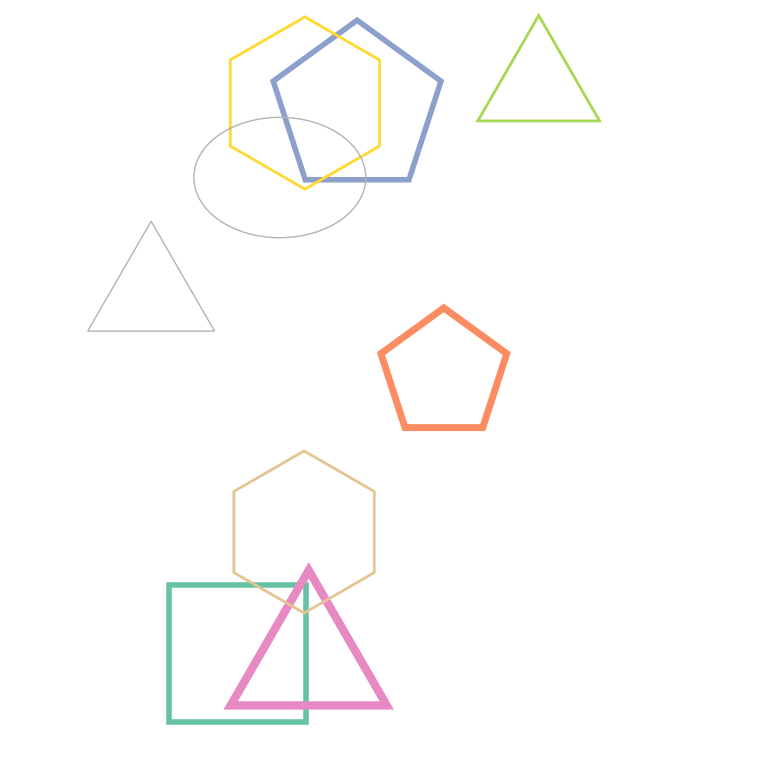[{"shape": "square", "thickness": 2, "radius": 0.44, "center": [0.309, 0.151]}, {"shape": "pentagon", "thickness": 2.5, "radius": 0.43, "center": [0.576, 0.514]}, {"shape": "pentagon", "thickness": 2, "radius": 0.57, "center": [0.464, 0.859]}, {"shape": "triangle", "thickness": 3, "radius": 0.59, "center": [0.401, 0.142]}, {"shape": "triangle", "thickness": 1, "radius": 0.46, "center": [0.7, 0.889]}, {"shape": "hexagon", "thickness": 1, "radius": 0.56, "center": [0.396, 0.866]}, {"shape": "hexagon", "thickness": 1, "radius": 0.53, "center": [0.395, 0.309]}, {"shape": "oval", "thickness": 0.5, "radius": 0.56, "center": [0.363, 0.769]}, {"shape": "triangle", "thickness": 0.5, "radius": 0.48, "center": [0.196, 0.618]}]